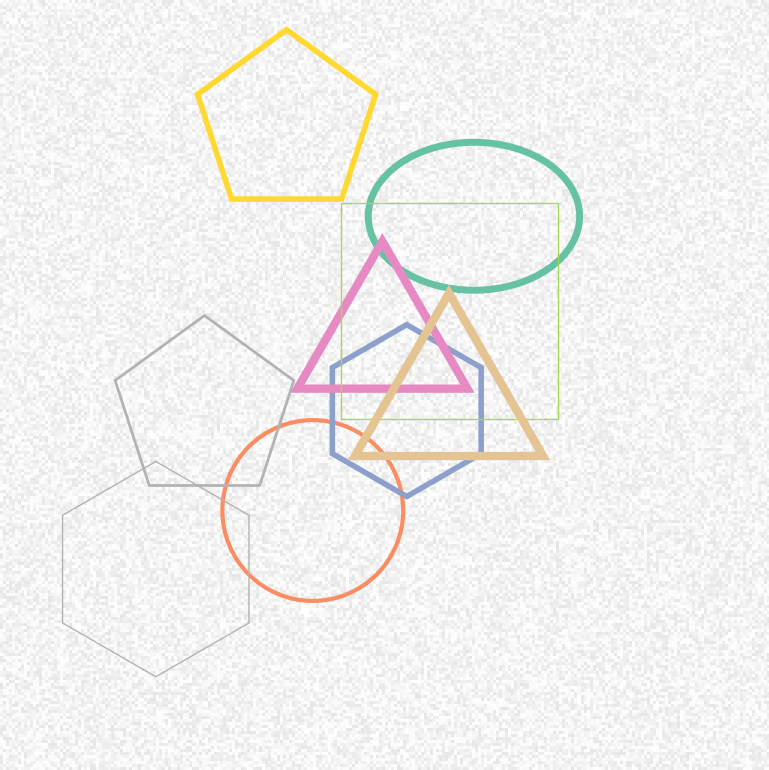[{"shape": "oval", "thickness": 2.5, "radius": 0.69, "center": [0.615, 0.719]}, {"shape": "circle", "thickness": 1.5, "radius": 0.59, "center": [0.406, 0.337]}, {"shape": "hexagon", "thickness": 2, "radius": 0.56, "center": [0.528, 0.467]}, {"shape": "triangle", "thickness": 3, "radius": 0.64, "center": [0.497, 0.559]}, {"shape": "square", "thickness": 0.5, "radius": 0.7, "center": [0.584, 0.596]}, {"shape": "pentagon", "thickness": 2, "radius": 0.61, "center": [0.372, 0.84]}, {"shape": "triangle", "thickness": 3, "radius": 0.71, "center": [0.583, 0.478]}, {"shape": "hexagon", "thickness": 0.5, "radius": 0.7, "center": [0.202, 0.261]}, {"shape": "pentagon", "thickness": 1, "radius": 0.61, "center": [0.266, 0.468]}]